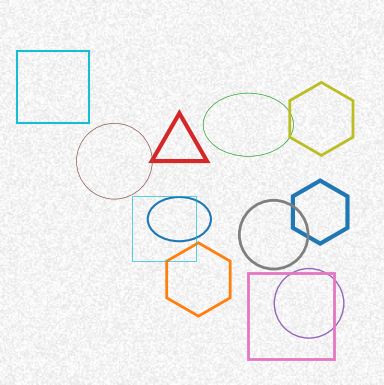[{"shape": "oval", "thickness": 1.5, "radius": 0.41, "center": [0.466, 0.431]}, {"shape": "hexagon", "thickness": 3, "radius": 0.41, "center": [0.832, 0.449]}, {"shape": "hexagon", "thickness": 2, "radius": 0.48, "center": [0.515, 0.274]}, {"shape": "oval", "thickness": 0.5, "radius": 0.59, "center": [0.645, 0.676]}, {"shape": "triangle", "thickness": 3, "radius": 0.41, "center": [0.466, 0.623]}, {"shape": "circle", "thickness": 1, "radius": 0.45, "center": [0.803, 0.212]}, {"shape": "circle", "thickness": 0.5, "radius": 0.49, "center": [0.297, 0.581]}, {"shape": "square", "thickness": 2, "radius": 0.56, "center": [0.755, 0.18]}, {"shape": "circle", "thickness": 2, "radius": 0.45, "center": [0.711, 0.39]}, {"shape": "hexagon", "thickness": 2, "radius": 0.47, "center": [0.835, 0.691]}, {"shape": "square", "thickness": 1.5, "radius": 0.47, "center": [0.137, 0.774]}, {"shape": "square", "thickness": 0.5, "radius": 0.42, "center": [0.426, 0.407]}]